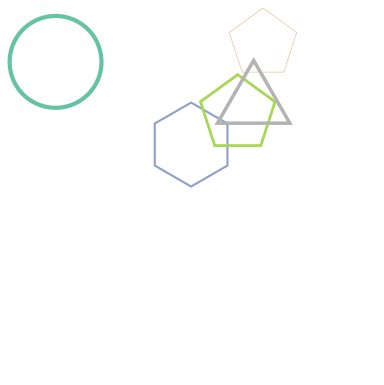[{"shape": "circle", "thickness": 3, "radius": 0.6, "center": [0.144, 0.839]}, {"shape": "hexagon", "thickness": 1.5, "radius": 0.55, "center": [0.496, 0.625]}, {"shape": "pentagon", "thickness": 2, "radius": 0.51, "center": [0.618, 0.704]}, {"shape": "pentagon", "thickness": 0.5, "radius": 0.46, "center": [0.683, 0.887]}, {"shape": "triangle", "thickness": 2.5, "radius": 0.54, "center": [0.659, 0.734]}]